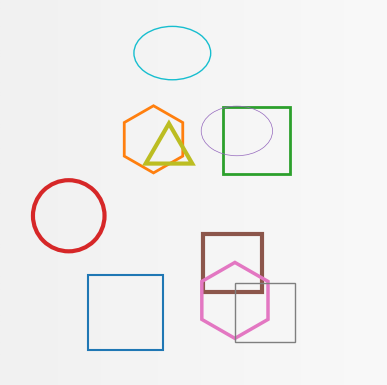[{"shape": "square", "thickness": 1.5, "radius": 0.49, "center": [0.323, 0.187]}, {"shape": "hexagon", "thickness": 2, "radius": 0.44, "center": [0.396, 0.638]}, {"shape": "square", "thickness": 2, "radius": 0.43, "center": [0.661, 0.635]}, {"shape": "circle", "thickness": 3, "radius": 0.46, "center": [0.177, 0.44]}, {"shape": "oval", "thickness": 0.5, "radius": 0.46, "center": [0.611, 0.66]}, {"shape": "square", "thickness": 3, "radius": 0.38, "center": [0.599, 0.317]}, {"shape": "hexagon", "thickness": 2.5, "radius": 0.49, "center": [0.606, 0.22]}, {"shape": "square", "thickness": 1, "radius": 0.39, "center": [0.683, 0.188]}, {"shape": "triangle", "thickness": 3, "radius": 0.35, "center": [0.436, 0.61]}, {"shape": "oval", "thickness": 1, "radius": 0.5, "center": [0.445, 0.862]}]